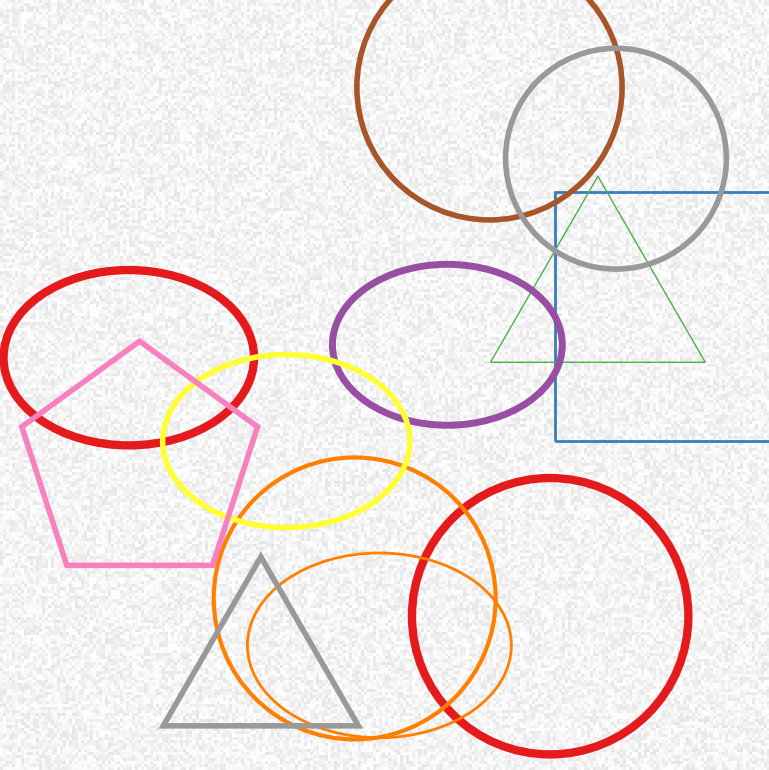[{"shape": "circle", "thickness": 3, "radius": 0.9, "center": [0.715, 0.2]}, {"shape": "oval", "thickness": 3, "radius": 0.81, "center": [0.167, 0.535]}, {"shape": "square", "thickness": 1, "radius": 0.81, "center": [0.883, 0.589]}, {"shape": "triangle", "thickness": 0.5, "radius": 0.81, "center": [0.776, 0.61]}, {"shape": "oval", "thickness": 2.5, "radius": 0.75, "center": [0.581, 0.552]}, {"shape": "oval", "thickness": 1, "radius": 0.86, "center": [0.493, 0.162]}, {"shape": "circle", "thickness": 1.5, "radius": 0.92, "center": [0.461, 0.223]}, {"shape": "oval", "thickness": 2, "radius": 0.8, "center": [0.372, 0.427]}, {"shape": "circle", "thickness": 2, "radius": 0.86, "center": [0.636, 0.887]}, {"shape": "pentagon", "thickness": 2, "radius": 0.8, "center": [0.181, 0.396]}, {"shape": "circle", "thickness": 2, "radius": 0.72, "center": [0.8, 0.794]}, {"shape": "triangle", "thickness": 2, "radius": 0.73, "center": [0.339, 0.13]}]